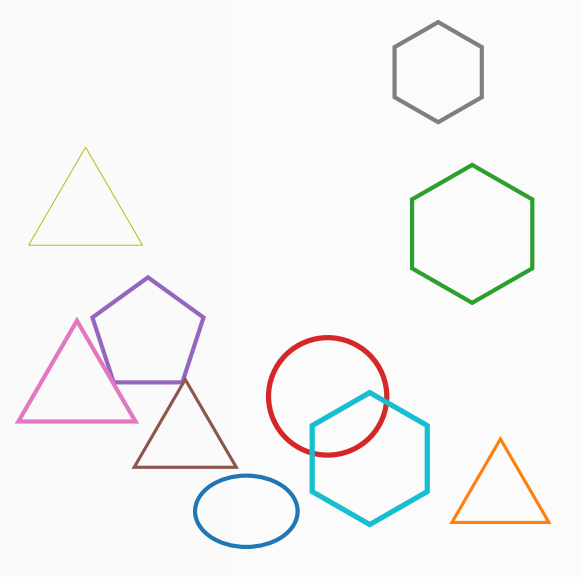[{"shape": "oval", "thickness": 2, "radius": 0.44, "center": [0.424, 0.114]}, {"shape": "triangle", "thickness": 1.5, "radius": 0.48, "center": [0.861, 0.143]}, {"shape": "hexagon", "thickness": 2, "radius": 0.6, "center": [0.812, 0.594]}, {"shape": "circle", "thickness": 2.5, "radius": 0.51, "center": [0.564, 0.313]}, {"shape": "pentagon", "thickness": 2, "radius": 0.5, "center": [0.255, 0.418]}, {"shape": "triangle", "thickness": 1.5, "radius": 0.51, "center": [0.319, 0.241]}, {"shape": "triangle", "thickness": 2, "radius": 0.58, "center": [0.132, 0.327]}, {"shape": "hexagon", "thickness": 2, "radius": 0.43, "center": [0.754, 0.874]}, {"shape": "triangle", "thickness": 0.5, "radius": 0.57, "center": [0.147, 0.631]}, {"shape": "hexagon", "thickness": 2.5, "radius": 0.57, "center": [0.636, 0.205]}]